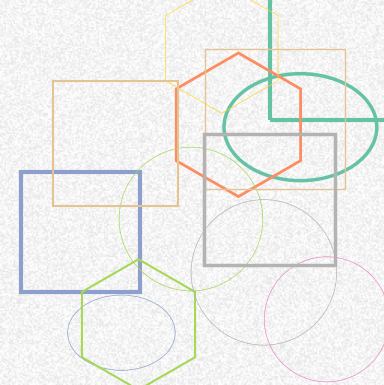[{"shape": "square", "thickness": 3, "radius": 0.84, "center": [0.868, 0.856]}, {"shape": "oval", "thickness": 2.5, "radius": 0.99, "center": [0.78, 0.67]}, {"shape": "hexagon", "thickness": 2, "radius": 0.93, "center": [0.619, 0.676]}, {"shape": "oval", "thickness": 0.5, "radius": 0.7, "center": [0.315, 0.136]}, {"shape": "square", "thickness": 3, "radius": 0.78, "center": [0.209, 0.397]}, {"shape": "circle", "thickness": 0.5, "radius": 0.81, "center": [0.849, 0.171]}, {"shape": "hexagon", "thickness": 1.5, "radius": 0.85, "center": [0.36, 0.157]}, {"shape": "circle", "thickness": 0.5, "radius": 0.93, "center": [0.496, 0.431]}, {"shape": "hexagon", "thickness": 0.5, "radius": 0.84, "center": [0.576, 0.875]}, {"shape": "square", "thickness": 1.5, "radius": 0.81, "center": [0.3, 0.628]}, {"shape": "square", "thickness": 1, "radius": 0.91, "center": [0.715, 0.69]}, {"shape": "circle", "thickness": 0.5, "radius": 0.95, "center": [0.685, 0.293]}, {"shape": "square", "thickness": 2.5, "radius": 0.85, "center": [0.701, 0.481]}]